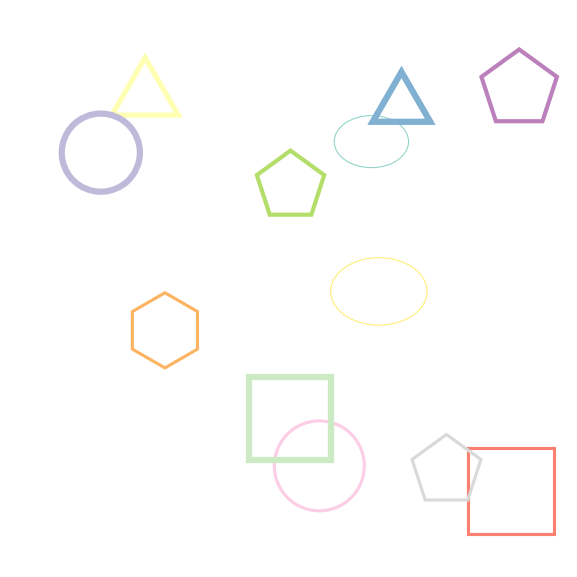[{"shape": "oval", "thickness": 0.5, "radius": 0.32, "center": [0.643, 0.754]}, {"shape": "triangle", "thickness": 2.5, "radius": 0.33, "center": [0.251, 0.833]}, {"shape": "circle", "thickness": 3, "radius": 0.34, "center": [0.175, 0.735]}, {"shape": "square", "thickness": 1.5, "radius": 0.37, "center": [0.885, 0.149]}, {"shape": "triangle", "thickness": 3, "radius": 0.29, "center": [0.695, 0.817]}, {"shape": "hexagon", "thickness": 1.5, "radius": 0.33, "center": [0.286, 0.427]}, {"shape": "pentagon", "thickness": 2, "radius": 0.31, "center": [0.503, 0.677]}, {"shape": "circle", "thickness": 1.5, "radius": 0.39, "center": [0.553, 0.192]}, {"shape": "pentagon", "thickness": 1.5, "radius": 0.31, "center": [0.773, 0.184]}, {"shape": "pentagon", "thickness": 2, "radius": 0.34, "center": [0.899, 0.845]}, {"shape": "square", "thickness": 3, "radius": 0.36, "center": [0.502, 0.274]}, {"shape": "oval", "thickness": 0.5, "radius": 0.42, "center": [0.656, 0.494]}]